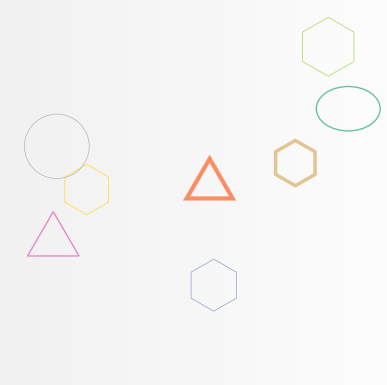[{"shape": "oval", "thickness": 1, "radius": 0.41, "center": [0.899, 0.718]}, {"shape": "triangle", "thickness": 3, "radius": 0.34, "center": [0.541, 0.519]}, {"shape": "hexagon", "thickness": 0.5, "radius": 0.34, "center": [0.552, 0.259]}, {"shape": "triangle", "thickness": 1, "radius": 0.38, "center": [0.138, 0.373]}, {"shape": "hexagon", "thickness": 0.5, "radius": 0.38, "center": [0.847, 0.879]}, {"shape": "hexagon", "thickness": 0.5, "radius": 0.33, "center": [0.224, 0.508]}, {"shape": "hexagon", "thickness": 2.5, "radius": 0.29, "center": [0.762, 0.576]}, {"shape": "circle", "thickness": 0.5, "radius": 0.42, "center": [0.147, 0.62]}]